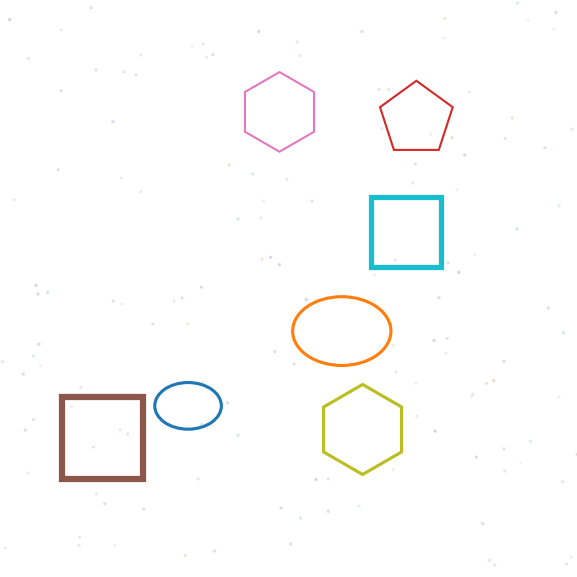[{"shape": "oval", "thickness": 1.5, "radius": 0.29, "center": [0.326, 0.296]}, {"shape": "oval", "thickness": 1.5, "radius": 0.43, "center": [0.592, 0.426]}, {"shape": "pentagon", "thickness": 1, "radius": 0.33, "center": [0.721, 0.793]}, {"shape": "square", "thickness": 3, "radius": 0.35, "center": [0.177, 0.24]}, {"shape": "hexagon", "thickness": 1, "radius": 0.34, "center": [0.484, 0.805]}, {"shape": "hexagon", "thickness": 1.5, "radius": 0.39, "center": [0.628, 0.255]}, {"shape": "square", "thickness": 2.5, "radius": 0.3, "center": [0.703, 0.597]}]